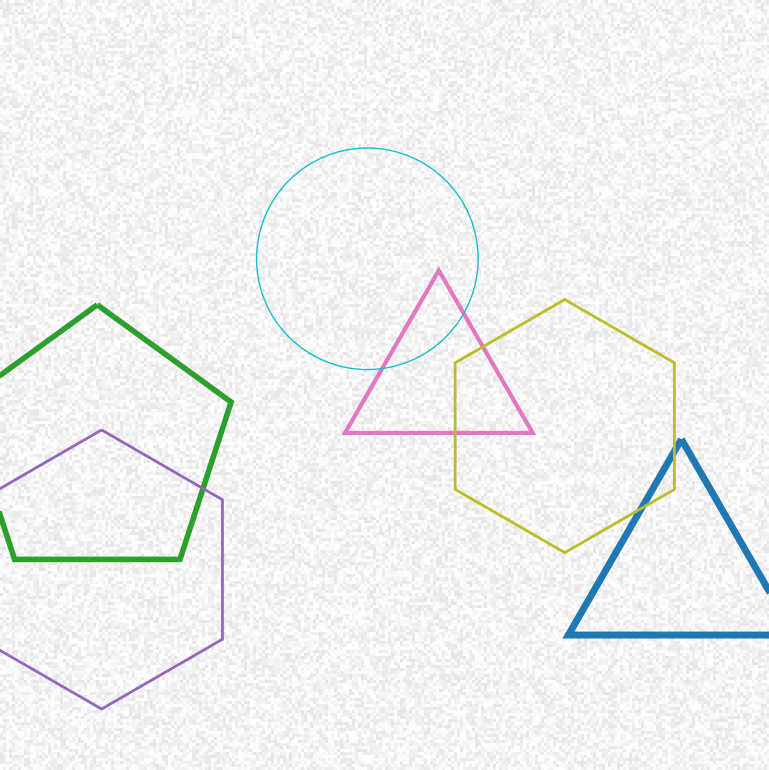[{"shape": "triangle", "thickness": 2.5, "radius": 0.85, "center": [0.885, 0.26]}, {"shape": "pentagon", "thickness": 2, "radius": 0.91, "center": [0.126, 0.421]}, {"shape": "hexagon", "thickness": 1, "radius": 0.91, "center": [0.132, 0.26]}, {"shape": "triangle", "thickness": 1.5, "radius": 0.7, "center": [0.57, 0.508]}, {"shape": "hexagon", "thickness": 1, "radius": 0.82, "center": [0.733, 0.447]}, {"shape": "circle", "thickness": 0.5, "radius": 0.72, "center": [0.477, 0.664]}]